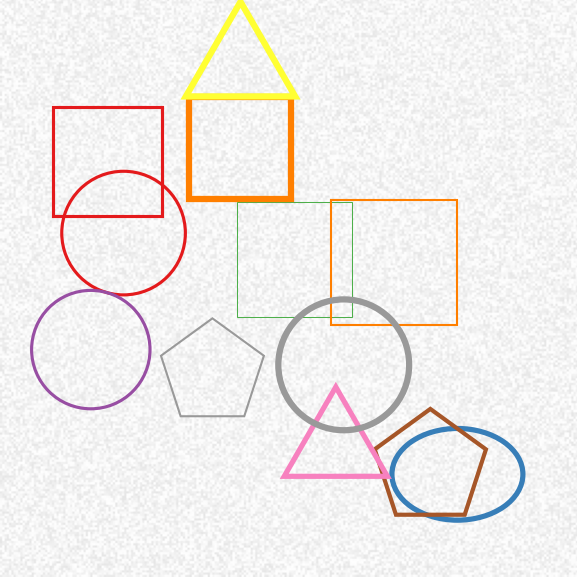[{"shape": "circle", "thickness": 1.5, "radius": 0.54, "center": [0.214, 0.596]}, {"shape": "square", "thickness": 1.5, "radius": 0.47, "center": [0.186, 0.719]}, {"shape": "oval", "thickness": 2.5, "radius": 0.57, "center": [0.792, 0.178]}, {"shape": "square", "thickness": 0.5, "radius": 0.5, "center": [0.51, 0.55]}, {"shape": "circle", "thickness": 1.5, "radius": 0.51, "center": [0.157, 0.394]}, {"shape": "square", "thickness": 3, "radius": 0.44, "center": [0.415, 0.742]}, {"shape": "square", "thickness": 1, "radius": 0.54, "center": [0.682, 0.545]}, {"shape": "triangle", "thickness": 3, "radius": 0.55, "center": [0.416, 0.887]}, {"shape": "pentagon", "thickness": 2, "radius": 0.51, "center": [0.745, 0.19]}, {"shape": "triangle", "thickness": 2.5, "radius": 0.52, "center": [0.581, 0.226]}, {"shape": "pentagon", "thickness": 1, "radius": 0.47, "center": [0.368, 0.354]}, {"shape": "circle", "thickness": 3, "radius": 0.57, "center": [0.595, 0.367]}]